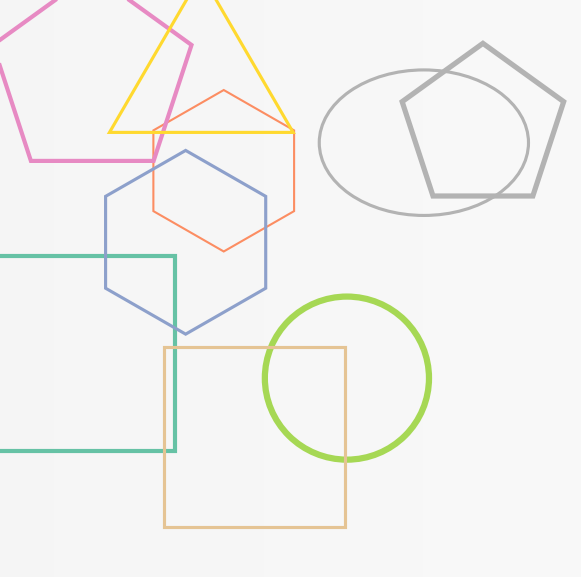[{"shape": "square", "thickness": 2, "radius": 0.85, "center": [0.132, 0.387]}, {"shape": "hexagon", "thickness": 1, "radius": 0.7, "center": [0.385, 0.703]}, {"shape": "hexagon", "thickness": 1.5, "radius": 0.8, "center": [0.319, 0.58]}, {"shape": "pentagon", "thickness": 2, "radius": 0.9, "center": [0.159, 0.866]}, {"shape": "circle", "thickness": 3, "radius": 0.71, "center": [0.597, 0.344]}, {"shape": "triangle", "thickness": 1.5, "radius": 0.91, "center": [0.346, 0.861]}, {"shape": "square", "thickness": 1.5, "radius": 0.78, "center": [0.437, 0.243]}, {"shape": "oval", "thickness": 1.5, "radius": 0.9, "center": [0.729, 0.752]}, {"shape": "pentagon", "thickness": 2.5, "radius": 0.73, "center": [0.831, 0.778]}]